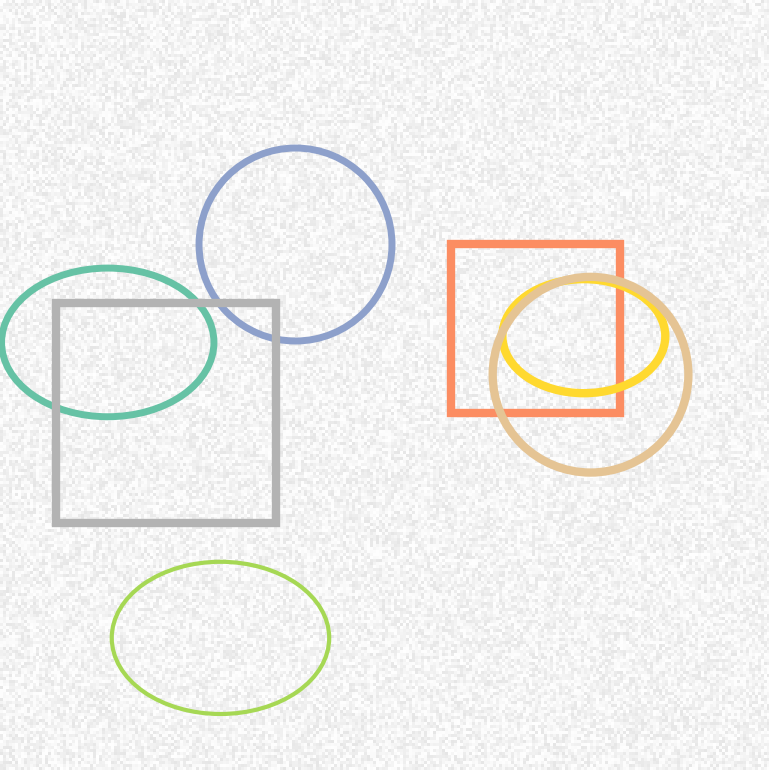[{"shape": "oval", "thickness": 2.5, "radius": 0.69, "center": [0.14, 0.555]}, {"shape": "square", "thickness": 3, "radius": 0.55, "center": [0.695, 0.573]}, {"shape": "circle", "thickness": 2.5, "radius": 0.63, "center": [0.384, 0.682]}, {"shape": "oval", "thickness": 1.5, "radius": 0.71, "center": [0.286, 0.172]}, {"shape": "oval", "thickness": 3, "radius": 0.53, "center": [0.758, 0.563]}, {"shape": "circle", "thickness": 3, "radius": 0.64, "center": [0.767, 0.513]}, {"shape": "square", "thickness": 3, "radius": 0.71, "center": [0.216, 0.464]}]